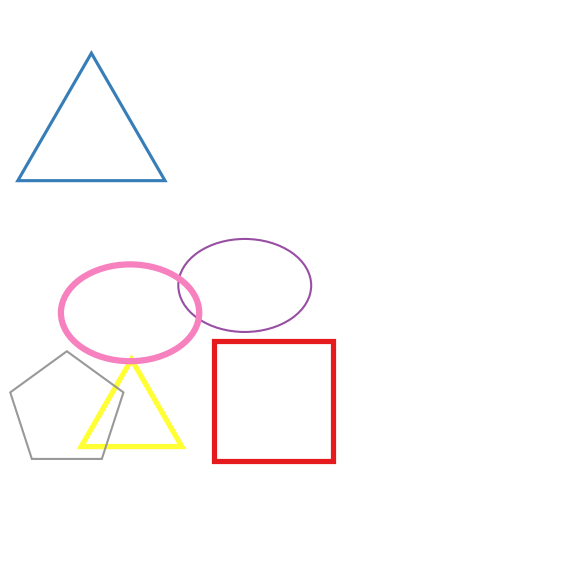[{"shape": "square", "thickness": 2.5, "radius": 0.52, "center": [0.474, 0.305]}, {"shape": "triangle", "thickness": 1.5, "radius": 0.74, "center": [0.158, 0.76]}, {"shape": "oval", "thickness": 1, "radius": 0.58, "center": [0.424, 0.505]}, {"shape": "triangle", "thickness": 2.5, "radius": 0.5, "center": [0.228, 0.276]}, {"shape": "oval", "thickness": 3, "radius": 0.6, "center": [0.225, 0.457]}, {"shape": "pentagon", "thickness": 1, "radius": 0.52, "center": [0.116, 0.288]}]